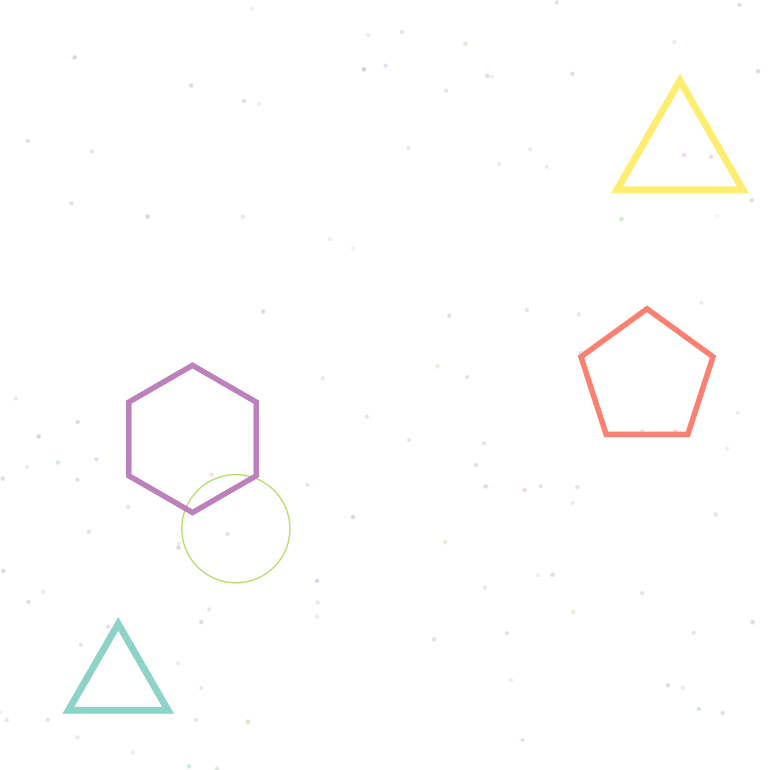[{"shape": "triangle", "thickness": 2.5, "radius": 0.37, "center": [0.154, 0.115]}, {"shape": "pentagon", "thickness": 2, "radius": 0.45, "center": [0.84, 0.509]}, {"shape": "circle", "thickness": 0.5, "radius": 0.35, "center": [0.306, 0.313]}, {"shape": "hexagon", "thickness": 2, "radius": 0.48, "center": [0.25, 0.43]}, {"shape": "triangle", "thickness": 2.5, "radius": 0.47, "center": [0.883, 0.801]}]